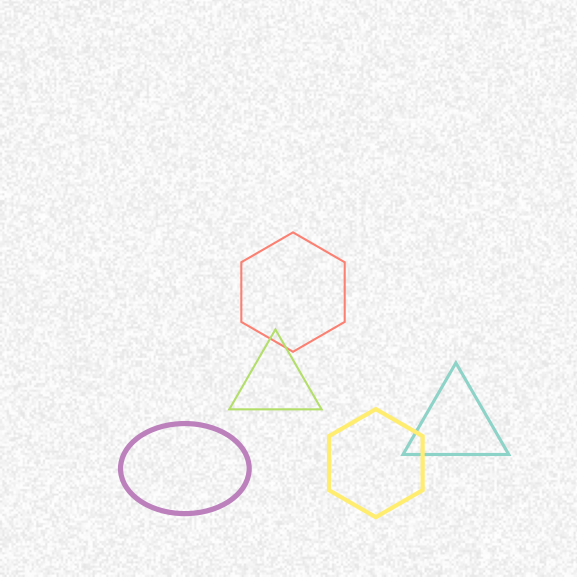[{"shape": "triangle", "thickness": 1.5, "radius": 0.53, "center": [0.789, 0.265]}, {"shape": "hexagon", "thickness": 1, "radius": 0.52, "center": [0.507, 0.493]}, {"shape": "triangle", "thickness": 1, "radius": 0.46, "center": [0.477, 0.336]}, {"shape": "oval", "thickness": 2.5, "radius": 0.56, "center": [0.32, 0.188]}, {"shape": "hexagon", "thickness": 2, "radius": 0.47, "center": [0.651, 0.197]}]